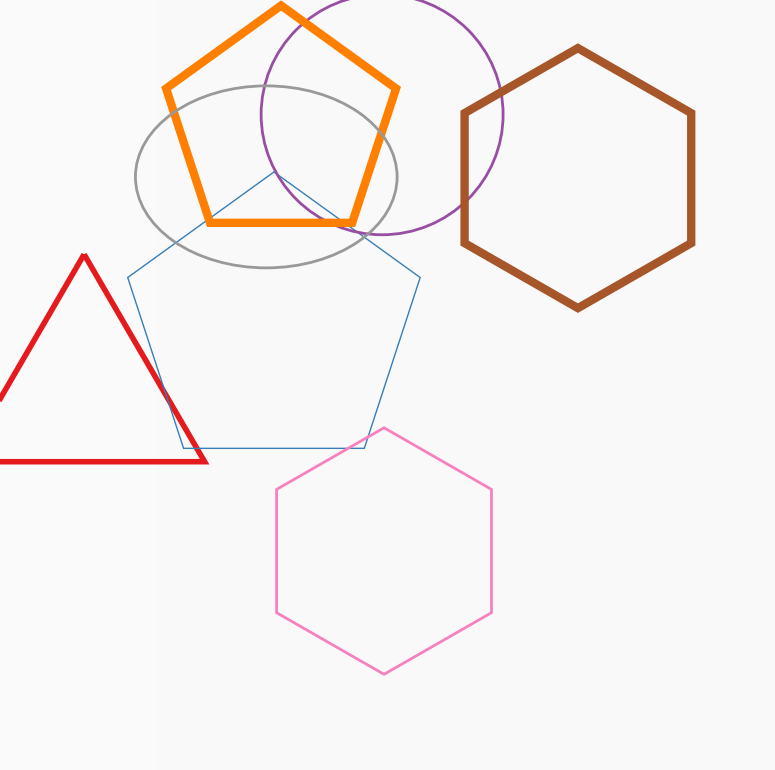[{"shape": "triangle", "thickness": 2, "radius": 0.9, "center": [0.109, 0.49]}, {"shape": "pentagon", "thickness": 0.5, "radius": 0.99, "center": [0.353, 0.578]}, {"shape": "circle", "thickness": 1, "radius": 0.78, "center": [0.493, 0.851]}, {"shape": "pentagon", "thickness": 3, "radius": 0.78, "center": [0.363, 0.837]}, {"shape": "hexagon", "thickness": 3, "radius": 0.84, "center": [0.746, 0.769]}, {"shape": "hexagon", "thickness": 1, "radius": 0.8, "center": [0.496, 0.284]}, {"shape": "oval", "thickness": 1, "radius": 0.84, "center": [0.344, 0.77]}]